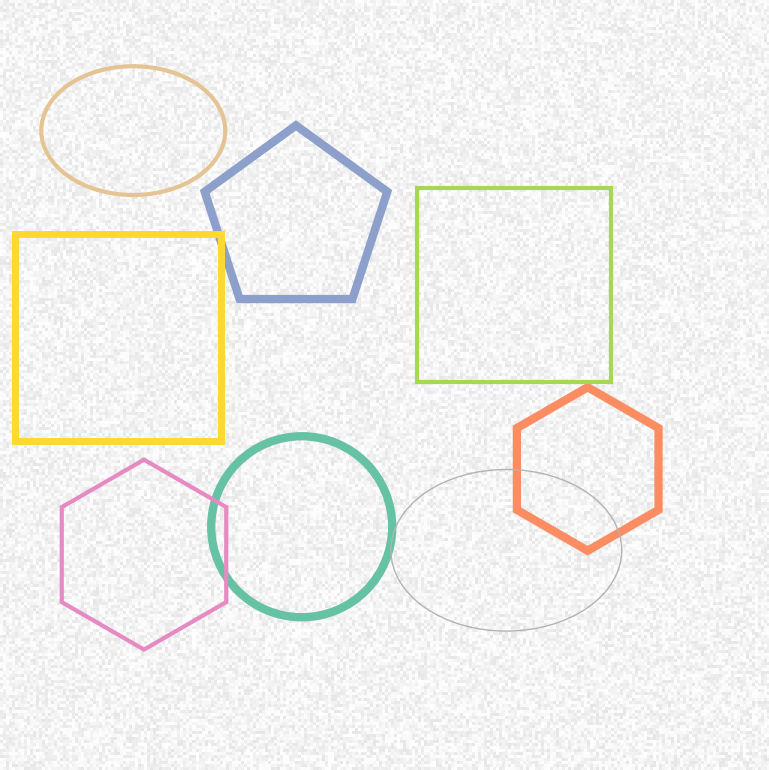[{"shape": "circle", "thickness": 3, "radius": 0.59, "center": [0.392, 0.316]}, {"shape": "hexagon", "thickness": 3, "radius": 0.53, "center": [0.763, 0.391]}, {"shape": "pentagon", "thickness": 3, "radius": 0.62, "center": [0.384, 0.712]}, {"shape": "hexagon", "thickness": 1.5, "radius": 0.62, "center": [0.187, 0.28]}, {"shape": "square", "thickness": 1.5, "radius": 0.63, "center": [0.668, 0.63]}, {"shape": "square", "thickness": 2.5, "radius": 0.67, "center": [0.153, 0.562]}, {"shape": "oval", "thickness": 1.5, "radius": 0.6, "center": [0.173, 0.83]}, {"shape": "oval", "thickness": 0.5, "radius": 0.75, "center": [0.658, 0.285]}]